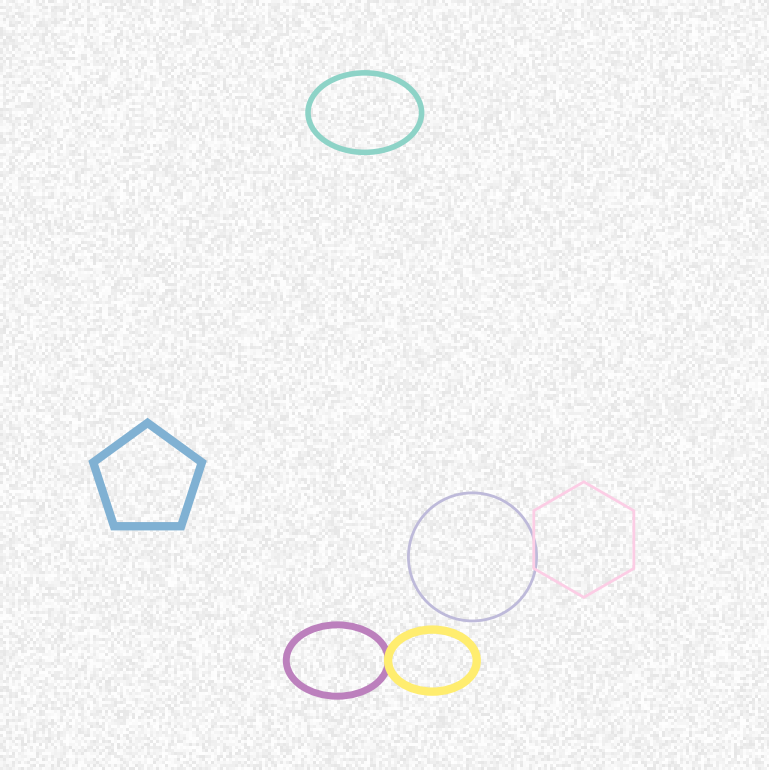[{"shape": "oval", "thickness": 2, "radius": 0.37, "center": [0.474, 0.854]}, {"shape": "circle", "thickness": 1, "radius": 0.42, "center": [0.614, 0.277]}, {"shape": "pentagon", "thickness": 3, "radius": 0.37, "center": [0.192, 0.377]}, {"shape": "hexagon", "thickness": 1, "radius": 0.38, "center": [0.758, 0.299]}, {"shape": "oval", "thickness": 2.5, "radius": 0.33, "center": [0.438, 0.142]}, {"shape": "oval", "thickness": 3, "radius": 0.29, "center": [0.562, 0.142]}]